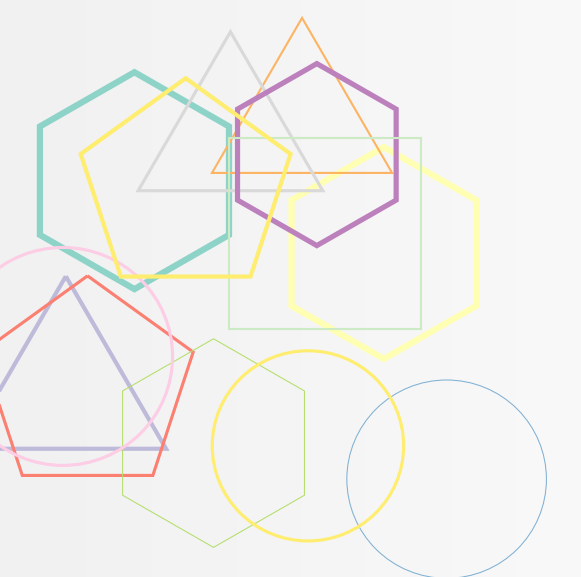[{"shape": "hexagon", "thickness": 3, "radius": 0.94, "center": [0.231, 0.686]}, {"shape": "hexagon", "thickness": 3, "radius": 0.92, "center": [0.66, 0.561]}, {"shape": "triangle", "thickness": 2, "radius": 1.0, "center": [0.113, 0.322]}, {"shape": "pentagon", "thickness": 1.5, "radius": 0.96, "center": [0.151, 0.33]}, {"shape": "circle", "thickness": 0.5, "radius": 0.86, "center": [0.768, 0.169]}, {"shape": "triangle", "thickness": 1, "radius": 0.89, "center": [0.52, 0.789]}, {"shape": "hexagon", "thickness": 0.5, "radius": 0.9, "center": [0.367, 0.232]}, {"shape": "circle", "thickness": 1.5, "radius": 0.94, "center": [0.108, 0.382]}, {"shape": "triangle", "thickness": 1.5, "radius": 0.92, "center": [0.396, 0.761]}, {"shape": "hexagon", "thickness": 2.5, "radius": 0.79, "center": [0.545, 0.731]}, {"shape": "square", "thickness": 1, "radius": 0.83, "center": [0.56, 0.595]}, {"shape": "circle", "thickness": 1.5, "radius": 0.82, "center": [0.53, 0.227]}, {"shape": "pentagon", "thickness": 2, "radius": 0.95, "center": [0.319, 0.674]}]